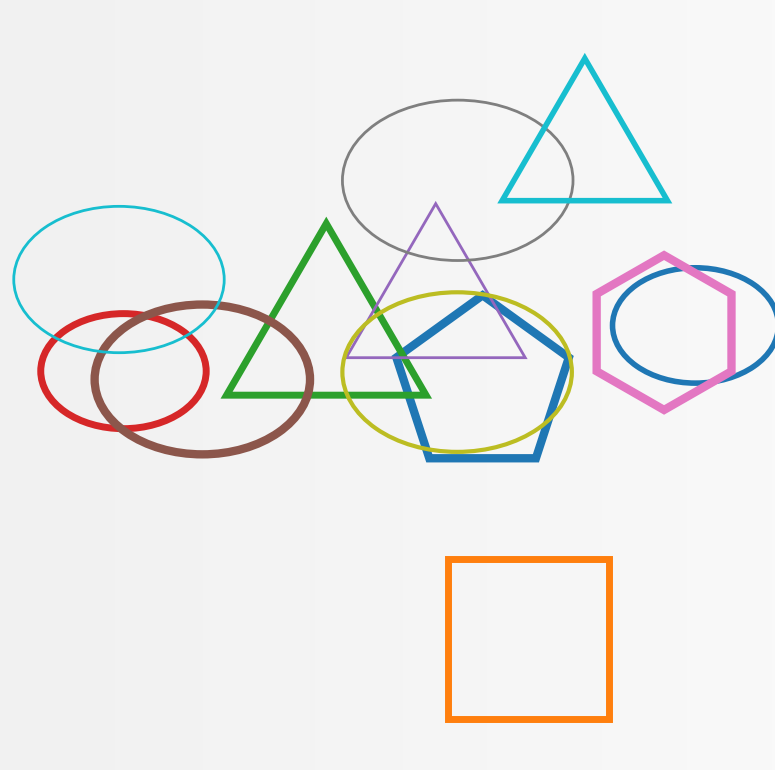[{"shape": "oval", "thickness": 2, "radius": 0.53, "center": [0.897, 0.577]}, {"shape": "pentagon", "thickness": 3, "radius": 0.59, "center": [0.623, 0.5]}, {"shape": "square", "thickness": 2.5, "radius": 0.52, "center": [0.682, 0.171]}, {"shape": "triangle", "thickness": 2.5, "radius": 0.74, "center": [0.421, 0.561]}, {"shape": "oval", "thickness": 2.5, "radius": 0.53, "center": [0.159, 0.518]}, {"shape": "triangle", "thickness": 1, "radius": 0.67, "center": [0.562, 0.602]}, {"shape": "oval", "thickness": 3, "radius": 0.69, "center": [0.261, 0.507]}, {"shape": "hexagon", "thickness": 3, "radius": 0.5, "center": [0.857, 0.568]}, {"shape": "oval", "thickness": 1, "radius": 0.74, "center": [0.591, 0.766]}, {"shape": "oval", "thickness": 1.5, "radius": 0.74, "center": [0.59, 0.517]}, {"shape": "triangle", "thickness": 2, "radius": 0.62, "center": [0.755, 0.801]}, {"shape": "oval", "thickness": 1, "radius": 0.68, "center": [0.154, 0.637]}]